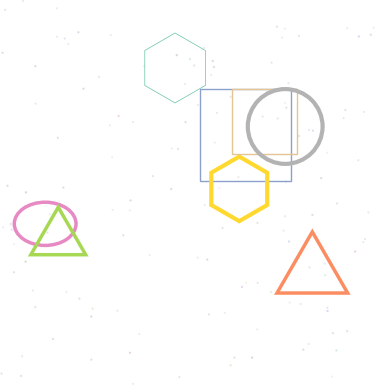[{"shape": "hexagon", "thickness": 0.5, "radius": 0.45, "center": [0.455, 0.823]}, {"shape": "triangle", "thickness": 2.5, "radius": 0.53, "center": [0.811, 0.292]}, {"shape": "square", "thickness": 1, "radius": 0.6, "center": [0.638, 0.649]}, {"shape": "oval", "thickness": 2.5, "radius": 0.4, "center": [0.117, 0.419]}, {"shape": "triangle", "thickness": 2.5, "radius": 0.41, "center": [0.151, 0.38]}, {"shape": "hexagon", "thickness": 3, "radius": 0.42, "center": [0.621, 0.509]}, {"shape": "square", "thickness": 1, "radius": 0.42, "center": [0.686, 0.684]}, {"shape": "circle", "thickness": 3, "radius": 0.49, "center": [0.741, 0.671]}]